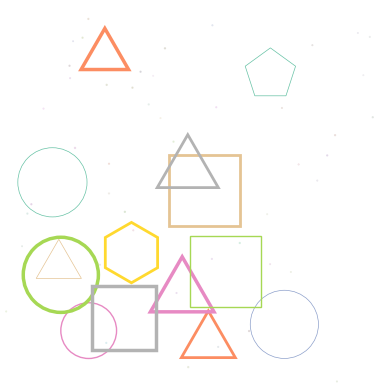[{"shape": "pentagon", "thickness": 0.5, "radius": 0.34, "center": [0.702, 0.807]}, {"shape": "circle", "thickness": 0.5, "radius": 0.45, "center": [0.136, 0.526]}, {"shape": "triangle", "thickness": 2, "radius": 0.4, "center": [0.541, 0.112]}, {"shape": "triangle", "thickness": 2.5, "radius": 0.36, "center": [0.272, 0.855]}, {"shape": "circle", "thickness": 0.5, "radius": 0.44, "center": [0.739, 0.158]}, {"shape": "triangle", "thickness": 2.5, "radius": 0.48, "center": [0.473, 0.238]}, {"shape": "circle", "thickness": 1, "radius": 0.36, "center": [0.23, 0.141]}, {"shape": "square", "thickness": 1, "radius": 0.46, "center": [0.585, 0.296]}, {"shape": "circle", "thickness": 2.5, "radius": 0.49, "center": [0.158, 0.286]}, {"shape": "hexagon", "thickness": 2, "radius": 0.39, "center": [0.341, 0.344]}, {"shape": "triangle", "thickness": 0.5, "radius": 0.34, "center": [0.153, 0.311]}, {"shape": "square", "thickness": 2, "radius": 0.46, "center": [0.53, 0.506]}, {"shape": "square", "thickness": 2.5, "radius": 0.42, "center": [0.323, 0.173]}, {"shape": "triangle", "thickness": 2, "radius": 0.46, "center": [0.488, 0.559]}]